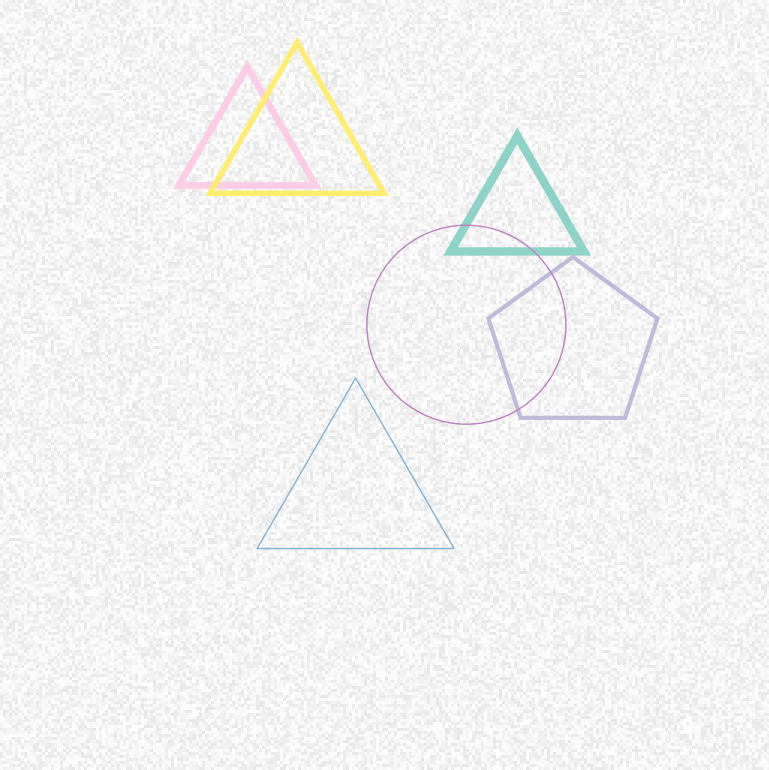[{"shape": "triangle", "thickness": 3, "radius": 0.5, "center": [0.672, 0.723]}, {"shape": "pentagon", "thickness": 1.5, "radius": 0.58, "center": [0.744, 0.551]}, {"shape": "triangle", "thickness": 0.5, "radius": 0.74, "center": [0.462, 0.361]}, {"shape": "triangle", "thickness": 2.5, "radius": 0.51, "center": [0.321, 0.811]}, {"shape": "circle", "thickness": 0.5, "radius": 0.65, "center": [0.606, 0.578]}, {"shape": "triangle", "thickness": 2, "radius": 0.65, "center": [0.386, 0.814]}]